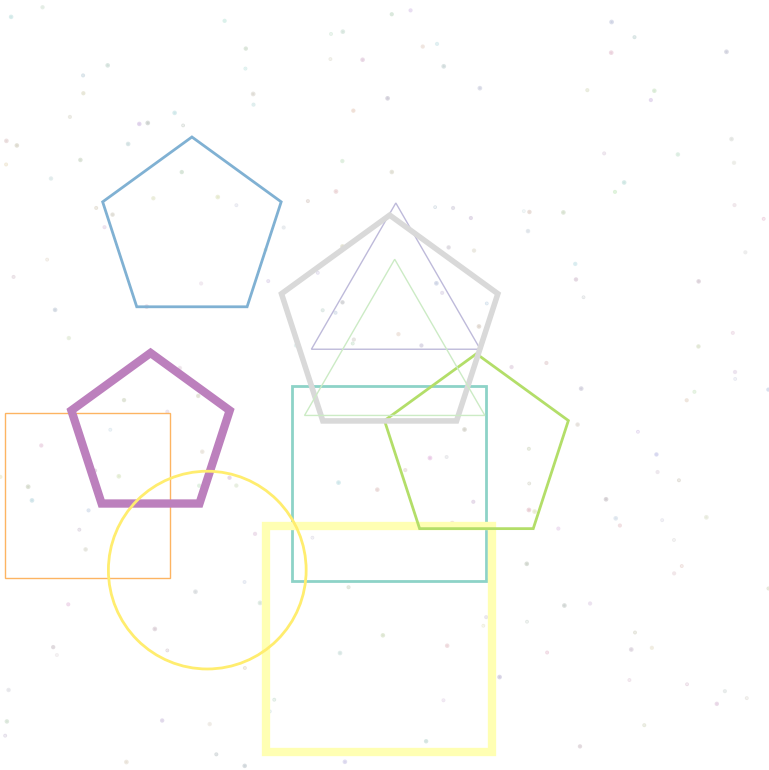[{"shape": "square", "thickness": 1, "radius": 0.63, "center": [0.505, 0.373]}, {"shape": "square", "thickness": 3, "radius": 0.74, "center": [0.492, 0.17]}, {"shape": "triangle", "thickness": 0.5, "radius": 0.63, "center": [0.514, 0.61]}, {"shape": "pentagon", "thickness": 1, "radius": 0.61, "center": [0.249, 0.7]}, {"shape": "square", "thickness": 0.5, "radius": 0.53, "center": [0.114, 0.356]}, {"shape": "pentagon", "thickness": 1, "radius": 0.63, "center": [0.619, 0.415]}, {"shape": "pentagon", "thickness": 2, "radius": 0.74, "center": [0.506, 0.573]}, {"shape": "pentagon", "thickness": 3, "radius": 0.54, "center": [0.196, 0.434]}, {"shape": "triangle", "thickness": 0.5, "radius": 0.68, "center": [0.513, 0.528]}, {"shape": "circle", "thickness": 1, "radius": 0.64, "center": [0.269, 0.26]}]